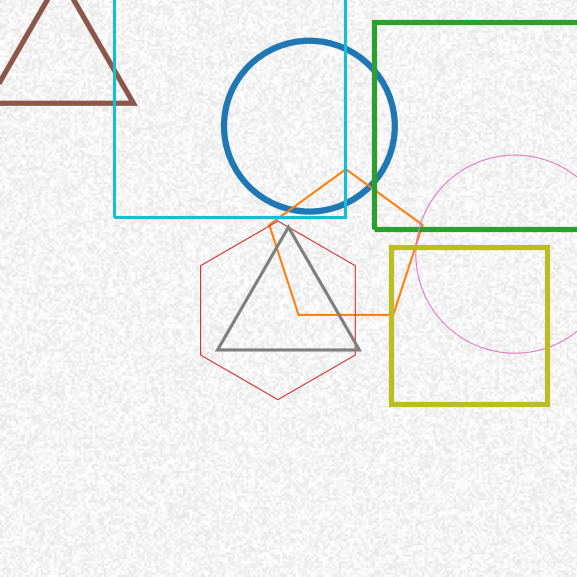[{"shape": "circle", "thickness": 3, "radius": 0.74, "center": [0.536, 0.781]}, {"shape": "pentagon", "thickness": 1, "radius": 0.7, "center": [0.599, 0.567]}, {"shape": "square", "thickness": 2.5, "radius": 0.9, "center": [0.827, 0.782]}, {"shape": "hexagon", "thickness": 0.5, "radius": 0.77, "center": [0.481, 0.462]}, {"shape": "triangle", "thickness": 2.5, "radius": 0.73, "center": [0.105, 0.893]}, {"shape": "circle", "thickness": 0.5, "radius": 0.86, "center": [0.892, 0.559]}, {"shape": "triangle", "thickness": 1.5, "radius": 0.71, "center": [0.499, 0.464]}, {"shape": "square", "thickness": 2.5, "radius": 0.68, "center": [0.812, 0.435]}, {"shape": "square", "thickness": 1.5, "radius": 1.0, "center": [0.398, 0.824]}]